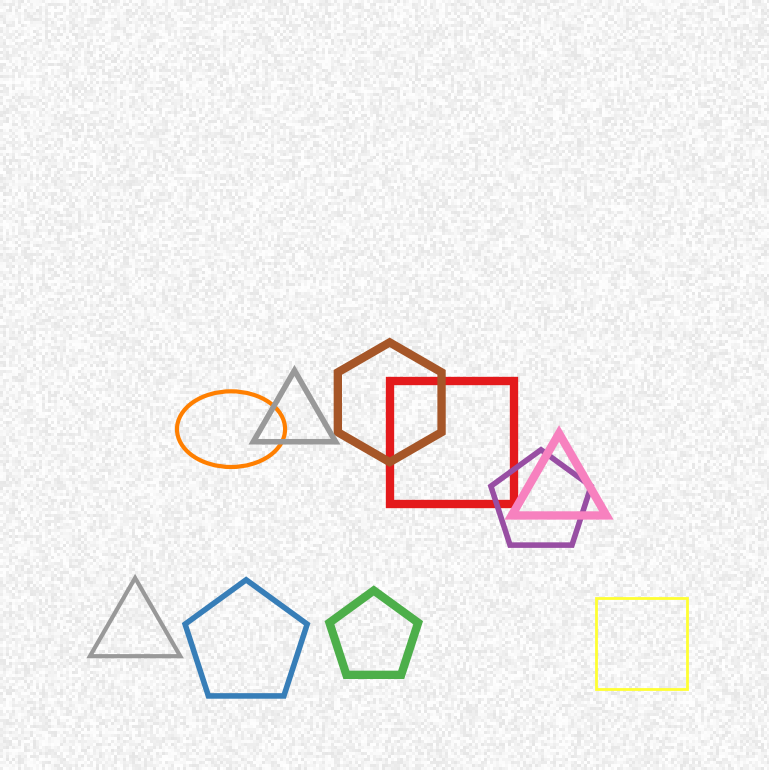[{"shape": "square", "thickness": 3, "radius": 0.4, "center": [0.587, 0.426]}, {"shape": "pentagon", "thickness": 2, "radius": 0.42, "center": [0.32, 0.164]}, {"shape": "pentagon", "thickness": 3, "radius": 0.3, "center": [0.485, 0.173]}, {"shape": "pentagon", "thickness": 2, "radius": 0.34, "center": [0.703, 0.347]}, {"shape": "oval", "thickness": 1.5, "radius": 0.35, "center": [0.3, 0.443]}, {"shape": "square", "thickness": 1, "radius": 0.3, "center": [0.833, 0.164]}, {"shape": "hexagon", "thickness": 3, "radius": 0.39, "center": [0.506, 0.478]}, {"shape": "triangle", "thickness": 3, "radius": 0.35, "center": [0.726, 0.366]}, {"shape": "triangle", "thickness": 1.5, "radius": 0.34, "center": [0.175, 0.182]}, {"shape": "triangle", "thickness": 2, "radius": 0.31, "center": [0.382, 0.457]}]